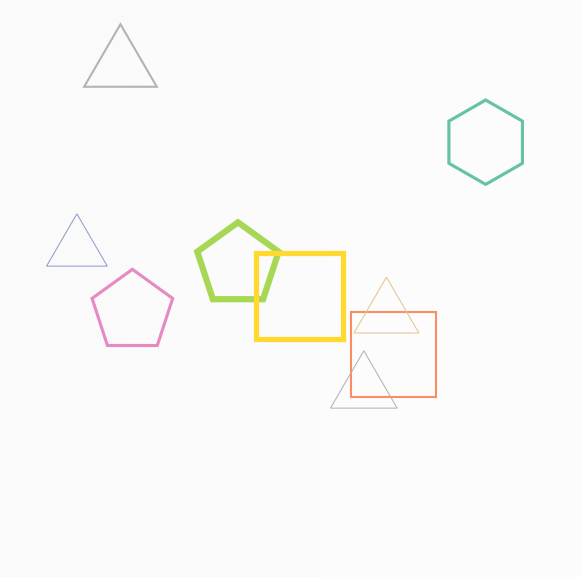[{"shape": "hexagon", "thickness": 1.5, "radius": 0.37, "center": [0.836, 0.753]}, {"shape": "square", "thickness": 1, "radius": 0.37, "center": [0.677, 0.386]}, {"shape": "triangle", "thickness": 0.5, "radius": 0.3, "center": [0.132, 0.568]}, {"shape": "pentagon", "thickness": 1.5, "radius": 0.36, "center": [0.228, 0.46]}, {"shape": "pentagon", "thickness": 3, "radius": 0.37, "center": [0.409, 0.541]}, {"shape": "square", "thickness": 2.5, "radius": 0.37, "center": [0.515, 0.486]}, {"shape": "triangle", "thickness": 0.5, "radius": 0.32, "center": [0.665, 0.455]}, {"shape": "triangle", "thickness": 0.5, "radius": 0.33, "center": [0.626, 0.326]}, {"shape": "triangle", "thickness": 1, "radius": 0.36, "center": [0.207, 0.885]}]